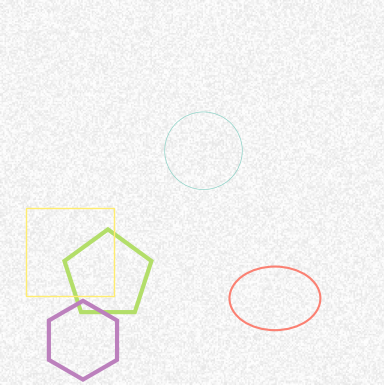[{"shape": "circle", "thickness": 0.5, "radius": 0.5, "center": [0.529, 0.608]}, {"shape": "oval", "thickness": 1.5, "radius": 0.59, "center": [0.714, 0.225]}, {"shape": "pentagon", "thickness": 3, "radius": 0.59, "center": [0.28, 0.285]}, {"shape": "hexagon", "thickness": 3, "radius": 0.51, "center": [0.215, 0.116]}, {"shape": "square", "thickness": 1, "radius": 0.58, "center": [0.181, 0.346]}]